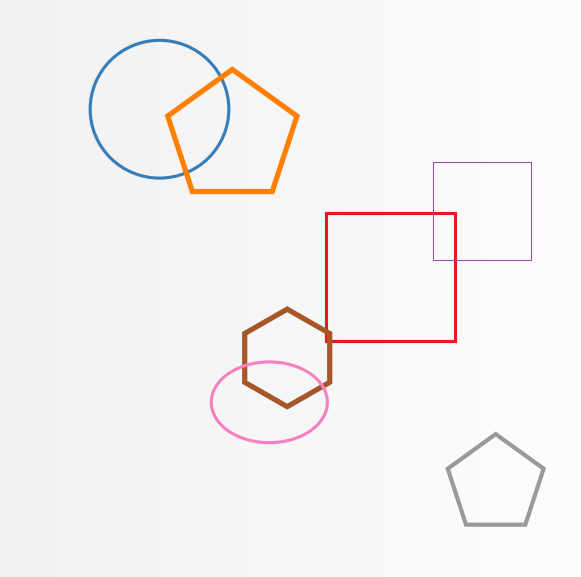[{"shape": "square", "thickness": 1.5, "radius": 0.56, "center": [0.672, 0.52]}, {"shape": "circle", "thickness": 1.5, "radius": 0.6, "center": [0.274, 0.81]}, {"shape": "square", "thickness": 0.5, "radius": 0.43, "center": [0.829, 0.633]}, {"shape": "pentagon", "thickness": 2.5, "radius": 0.58, "center": [0.4, 0.762]}, {"shape": "hexagon", "thickness": 2.5, "radius": 0.42, "center": [0.494, 0.379]}, {"shape": "oval", "thickness": 1.5, "radius": 0.5, "center": [0.463, 0.303]}, {"shape": "pentagon", "thickness": 2, "radius": 0.43, "center": [0.853, 0.161]}]